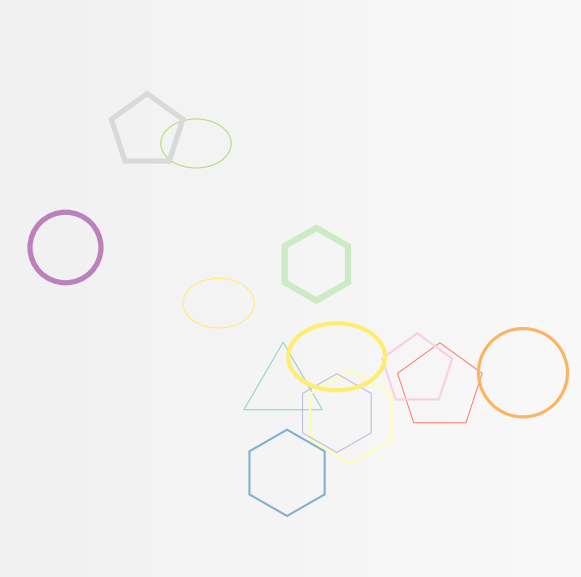[{"shape": "triangle", "thickness": 0.5, "radius": 0.39, "center": [0.487, 0.329]}, {"shape": "hexagon", "thickness": 1, "radius": 0.4, "center": [0.604, 0.277]}, {"shape": "hexagon", "thickness": 0.5, "radius": 0.34, "center": [0.58, 0.284]}, {"shape": "pentagon", "thickness": 0.5, "radius": 0.38, "center": [0.757, 0.329]}, {"shape": "hexagon", "thickness": 1, "radius": 0.37, "center": [0.494, 0.18]}, {"shape": "circle", "thickness": 1.5, "radius": 0.38, "center": [0.9, 0.354]}, {"shape": "oval", "thickness": 0.5, "radius": 0.3, "center": [0.337, 0.751]}, {"shape": "pentagon", "thickness": 1, "radius": 0.32, "center": [0.718, 0.359]}, {"shape": "pentagon", "thickness": 2.5, "radius": 0.32, "center": [0.253, 0.772]}, {"shape": "circle", "thickness": 2.5, "radius": 0.31, "center": [0.113, 0.571]}, {"shape": "hexagon", "thickness": 3, "radius": 0.31, "center": [0.544, 0.542]}, {"shape": "oval", "thickness": 2, "radius": 0.42, "center": [0.579, 0.381]}, {"shape": "oval", "thickness": 0.5, "radius": 0.31, "center": [0.376, 0.474]}]